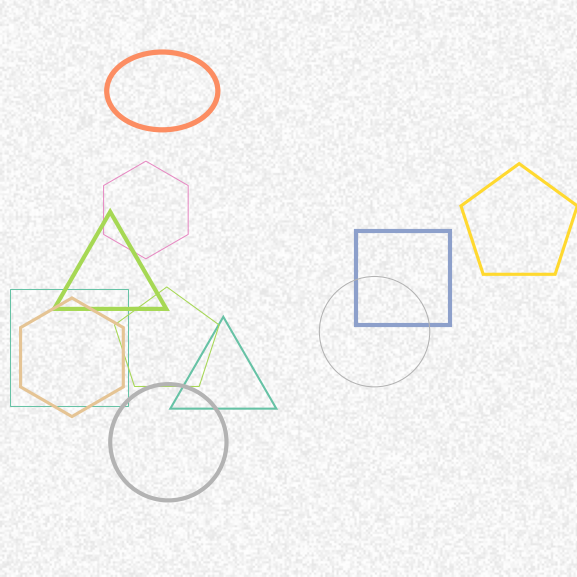[{"shape": "square", "thickness": 0.5, "radius": 0.51, "center": [0.119, 0.398]}, {"shape": "triangle", "thickness": 1, "radius": 0.53, "center": [0.387, 0.345]}, {"shape": "oval", "thickness": 2.5, "radius": 0.48, "center": [0.281, 0.842]}, {"shape": "square", "thickness": 2, "radius": 0.4, "center": [0.697, 0.518]}, {"shape": "hexagon", "thickness": 0.5, "radius": 0.42, "center": [0.253, 0.636]}, {"shape": "triangle", "thickness": 2, "radius": 0.56, "center": [0.191, 0.52]}, {"shape": "pentagon", "thickness": 0.5, "radius": 0.48, "center": [0.289, 0.407]}, {"shape": "pentagon", "thickness": 1.5, "radius": 0.53, "center": [0.899, 0.61]}, {"shape": "hexagon", "thickness": 1.5, "radius": 0.51, "center": [0.125, 0.381]}, {"shape": "circle", "thickness": 2, "radius": 0.5, "center": [0.292, 0.233]}, {"shape": "circle", "thickness": 0.5, "radius": 0.48, "center": [0.649, 0.425]}]